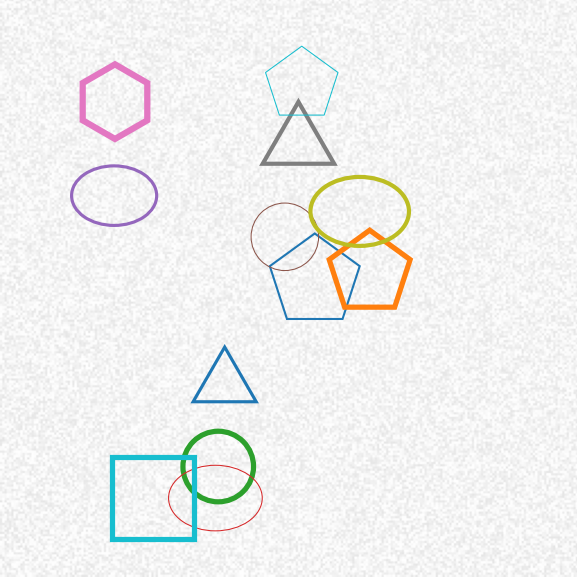[{"shape": "triangle", "thickness": 1.5, "radius": 0.32, "center": [0.389, 0.335]}, {"shape": "pentagon", "thickness": 1, "radius": 0.41, "center": [0.545, 0.513]}, {"shape": "pentagon", "thickness": 2.5, "radius": 0.37, "center": [0.64, 0.527]}, {"shape": "circle", "thickness": 2.5, "radius": 0.31, "center": [0.378, 0.191]}, {"shape": "oval", "thickness": 0.5, "radius": 0.41, "center": [0.373, 0.137]}, {"shape": "oval", "thickness": 1.5, "radius": 0.37, "center": [0.198, 0.66]}, {"shape": "circle", "thickness": 0.5, "radius": 0.29, "center": [0.493, 0.589]}, {"shape": "hexagon", "thickness": 3, "radius": 0.32, "center": [0.199, 0.823]}, {"shape": "triangle", "thickness": 2, "radius": 0.36, "center": [0.517, 0.751]}, {"shape": "oval", "thickness": 2, "radius": 0.43, "center": [0.623, 0.633]}, {"shape": "square", "thickness": 2.5, "radius": 0.35, "center": [0.265, 0.137]}, {"shape": "pentagon", "thickness": 0.5, "radius": 0.33, "center": [0.523, 0.853]}]